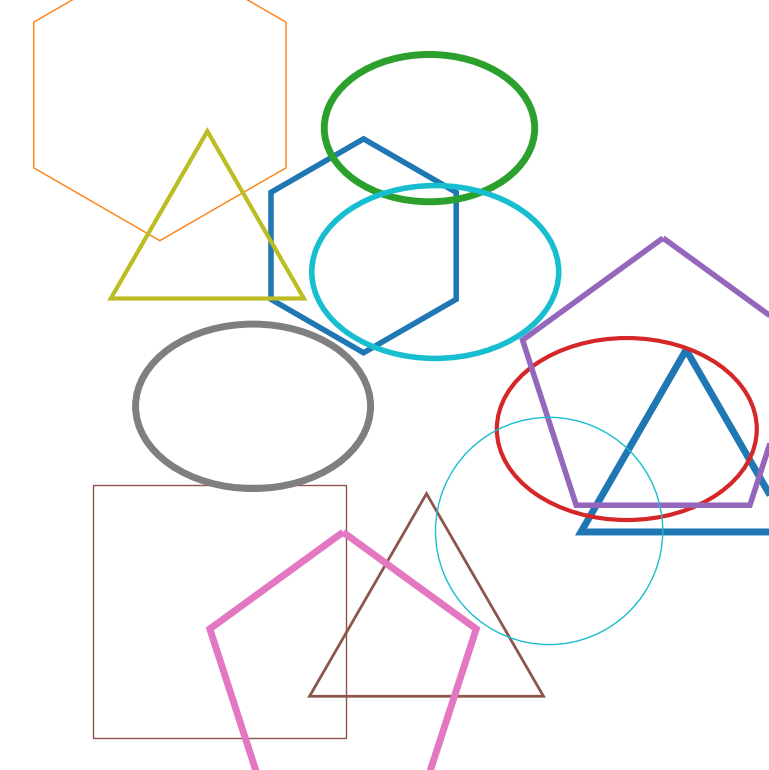[{"shape": "hexagon", "thickness": 2, "radius": 0.69, "center": [0.472, 0.681]}, {"shape": "triangle", "thickness": 2.5, "radius": 0.79, "center": [0.891, 0.388]}, {"shape": "hexagon", "thickness": 0.5, "radius": 0.95, "center": [0.208, 0.877]}, {"shape": "oval", "thickness": 2.5, "radius": 0.68, "center": [0.558, 0.834]}, {"shape": "oval", "thickness": 1.5, "radius": 0.84, "center": [0.814, 0.443]}, {"shape": "pentagon", "thickness": 2, "radius": 0.96, "center": [0.861, 0.499]}, {"shape": "square", "thickness": 0.5, "radius": 0.82, "center": [0.285, 0.206]}, {"shape": "triangle", "thickness": 1, "radius": 0.88, "center": [0.554, 0.183]}, {"shape": "pentagon", "thickness": 2.5, "radius": 0.91, "center": [0.446, 0.127]}, {"shape": "oval", "thickness": 2.5, "radius": 0.76, "center": [0.329, 0.472]}, {"shape": "triangle", "thickness": 1.5, "radius": 0.72, "center": [0.269, 0.685]}, {"shape": "circle", "thickness": 0.5, "radius": 0.74, "center": [0.713, 0.31]}, {"shape": "oval", "thickness": 2, "radius": 0.8, "center": [0.565, 0.647]}]